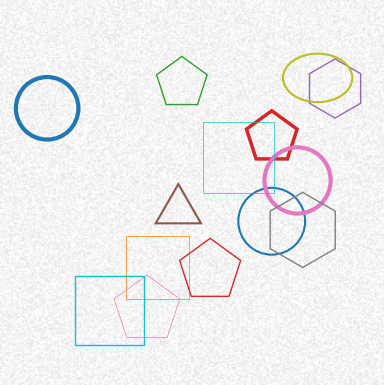[{"shape": "circle", "thickness": 1.5, "radius": 0.43, "center": [0.706, 0.425]}, {"shape": "circle", "thickness": 3, "radius": 0.41, "center": [0.122, 0.719]}, {"shape": "square", "thickness": 0.5, "radius": 0.41, "center": [0.409, 0.306]}, {"shape": "pentagon", "thickness": 1, "radius": 0.35, "center": [0.472, 0.784]}, {"shape": "pentagon", "thickness": 1, "radius": 0.42, "center": [0.546, 0.298]}, {"shape": "pentagon", "thickness": 2.5, "radius": 0.35, "center": [0.706, 0.643]}, {"shape": "hexagon", "thickness": 1, "radius": 0.38, "center": [0.87, 0.77]}, {"shape": "triangle", "thickness": 1.5, "radius": 0.34, "center": [0.463, 0.454]}, {"shape": "pentagon", "thickness": 0.5, "radius": 0.45, "center": [0.382, 0.196]}, {"shape": "circle", "thickness": 3, "radius": 0.43, "center": [0.773, 0.531]}, {"shape": "hexagon", "thickness": 1, "radius": 0.49, "center": [0.786, 0.403]}, {"shape": "oval", "thickness": 1.5, "radius": 0.45, "center": [0.825, 0.798]}, {"shape": "square", "thickness": 1, "radius": 0.45, "center": [0.285, 0.193]}, {"shape": "square", "thickness": 0.5, "radius": 0.46, "center": [0.619, 0.59]}]